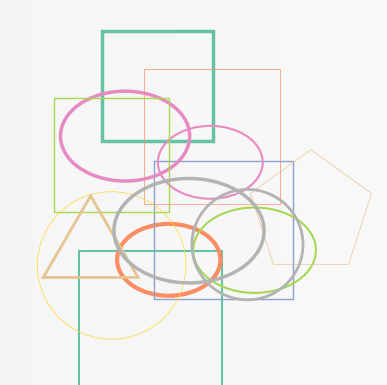[{"shape": "square", "thickness": 2.5, "radius": 0.72, "center": [0.407, 0.777]}, {"shape": "square", "thickness": 1.5, "radius": 0.93, "center": [0.388, 0.163]}, {"shape": "oval", "thickness": 3, "radius": 0.67, "center": [0.436, 0.325]}, {"shape": "square", "thickness": 0.5, "radius": 0.88, "center": [0.546, 0.645]}, {"shape": "square", "thickness": 1, "radius": 0.9, "center": [0.576, 0.402]}, {"shape": "oval", "thickness": 2.5, "radius": 0.83, "center": [0.323, 0.647]}, {"shape": "oval", "thickness": 1.5, "radius": 0.68, "center": [0.543, 0.578]}, {"shape": "oval", "thickness": 1.5, "radius": 0.79, "center": [0.657, 0.35]}, {"shape": "square", "thickness": 1, "radius": 0.74, "center": [0.287, 0.598]}, {"shape": "circle", "thickness": 0.5, "radius": 0.96, "center": [0.288, 0.31]}, {"shape": "pentagon", "thickness": 0.5, "radius": 0.82, "center": [0.802, 0.447]}, {"shape": "triangle", "thickness": 2, "radius": 0.71, "center": [0.234, 0.35]}, {"shape": "oval", "thickness": 2.5, "radius": 0.97, "center": [0.488, 0.401]}, {"shape": "circle", "thickness": 2, "radius": 0.72, "center": [0.639, 0.365]}]